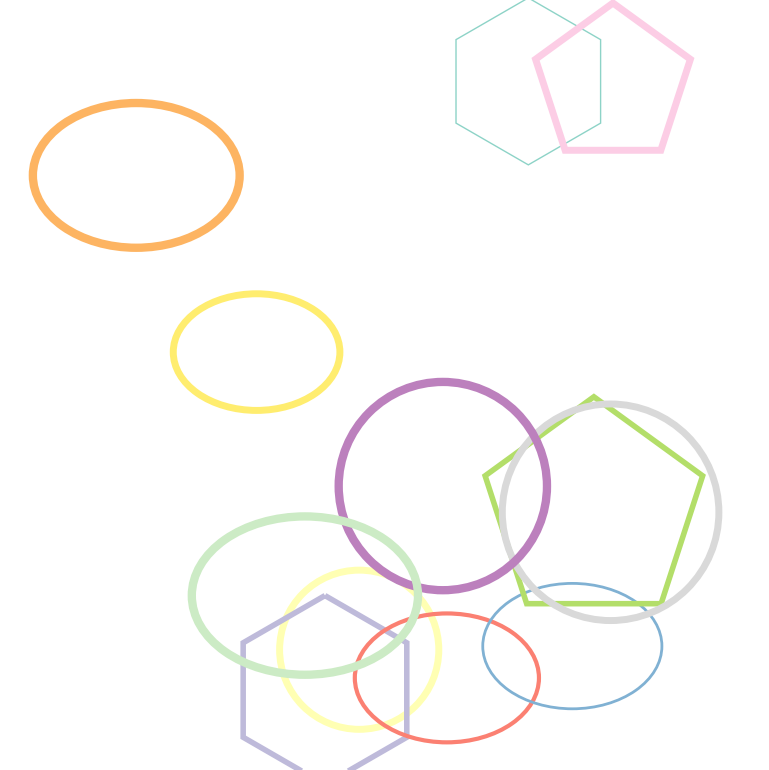[{"shape": "hexagon", "thickness": 0.5, "radius": 0.54, "center": [0.686, 0.894]}, {"shape": "circle", "thickness": 2.5, "radius": 0.52, "center": [0.466, 0.156]}, {"shape": "hexagon", "thickness": 2, "radius": 0.61, "center": [0.422, 0.104]}, {"shape": "oval", "thickness": 1.5, "radius": 0.6, "center": [0.58, 0.12]}, {"shape": "oval", "thickness": 1, "radius": 0.58, "center": [0.743, 0.161]}, {"shape": "oval", "thickness": 3, "radius": 0.67, "center": [0.177, 0.772]}, {"shape": "pentagon", "thickness": 2, "radius": 0.74, "center": [0.771, 0.336]}, {"shape": "pentagon", "thickness": 2.5, "radius": 0.53, "center": [0.796, 0.89]}, {"shape": "circle", "thickness": 2.5, "radius": 0.7, "center": [0.793, 0.335]}, {"shape": "circle", "thickness": 3, "radius": 0.68, "center": [0.575, 0.369]}, {"shape": "oval", "thickness": 3, "radius": 0.73, "center": [0.396, 0.227]}, {"shape": "oval", "thickness": 2.5, "radius": 0.54, "center": [0.333, 0.543]}]